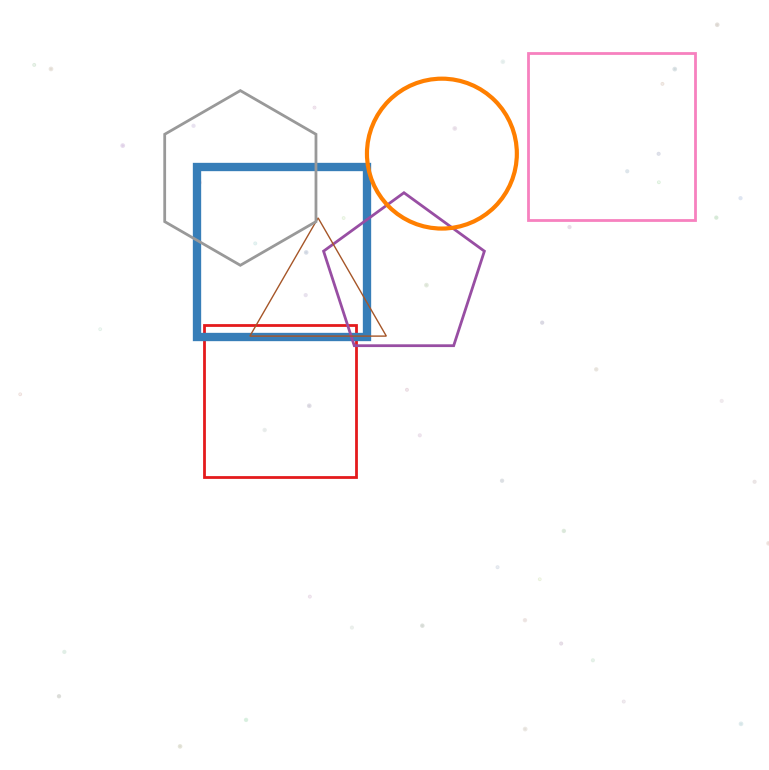[{"shape": "square", "thickness": 1, "radius": 0.49, "center": [0.364, 0.479]}, {"shape": "square", "thickness": 3, "radius": 0.55, "center": [0.367, 0.673]}, {"shape": "pentagon", "thickness": 1, "radius": 0.55, "center": [0.525, 0.64]}, {"shape": "circle", "thickness": 1.5, "radius": 0.49, "center": [0.574, 0.8]}, {"shape": "triangle", "thickness": 0.5, "radius": 0.51, "center": [0.413, 0.615]}, {"shape": "square", "thickness": 1, "radius": 0.54, "center": [0.794, 0.823]}, {"shape": "hexagon", "thickness": 1, "radius": 0.57, "center": [0.312, 0.769]}]